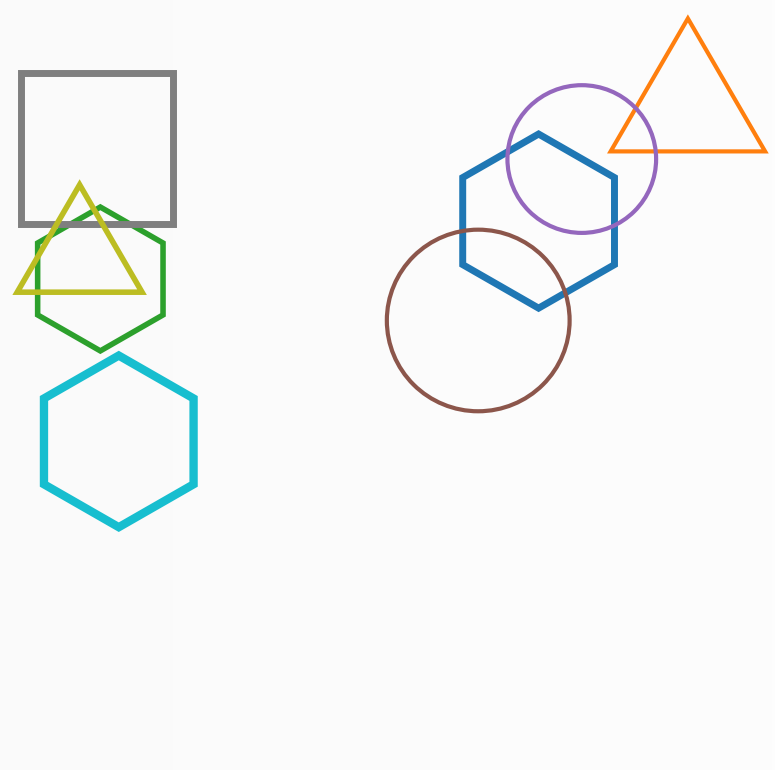[{"shape": "hexagon", "thickness": 2.5, "radius": 0.57, "center": [0.695, 0.713]}, {"shape": "triangle", "thickness": 1.5, "radius": 0.58, "center": [0.888, 0.861]}, {"shape": "hexagon", "thickness": 2, "radius": 0.47, "center": [0.129, 0.638]}, {"shape": "circle", "thickness": 1.5, "radius": 0.48, "center": [0.751, 0.793]}, {"shape": "circle", "thickness": 1.5, "radius": 0.59, "center": [0.617, 0.584]}, {"shape": "square", "thickness": 2.5, "radius": 0.49, "center": [0.125, 0.807]}, {"shape": "triangle", "thickness": 2, "radius": 0.46, "center": [0.103, 0.667]}, {"shape": "hexagon", "thickness": 3, "radius": 0.56, "center": [0.153, 0.427]}]